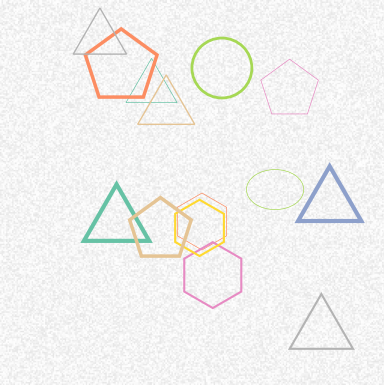[{"shape": "triangle", "thickness": 3, "radius": 0.49, "center": [0.303, 0.423]}, {"shape": "triangle", "thickness": 0.5, "radius": 0.38, "center": [0.394, 0.772]}, {"shape": "hexagon", "thickness": 0.5, "radius": 0.37, "center": [0.525, 0.425]}, {"shape": "pentagon", "thickness": 2.5, "radius": 0.49, "center": [0.315, 0.827]}, {"shape": "triangle", "thickness": 3, "radius": 0.47, "center": [0.856, 0.473]}, {"shape": "pentagon", "thickness": 0.5, "radius": 0.39, "center": [0.752, 0.768]}, {"shape": "hexagon", "thickness": 1.5, "radius": 0.43, "center": [0.553, 0.285]}, {"shape": "circle", "thickness": 2, "radius": 0.39, "center": [0.576, 0.823]}, {"shape": "oval", "thickness": 0.5, "radius": 0.37, "center": [0.714, 0.508]}, {"shape": "hexagon", "thickness": 1.5, "radius": 0.37, "center": [0.518, 0.408]}, {"shape": "pentagon", "thickness": 2.5, "radius": 0.42, "center": [0.417, 0.403]}, {"shape": "triangle", "thickness": 1, "radius": 0.43, "center": [0.432, 0.72]}, {"shape": "triangle", "thickness": 1.5, "radius": 0.47, "center": [0.835, 0.141]}, {"shape": "triangle", "thickness": 1, "radius": 0.4, "center": [0.26, 0.899]}]